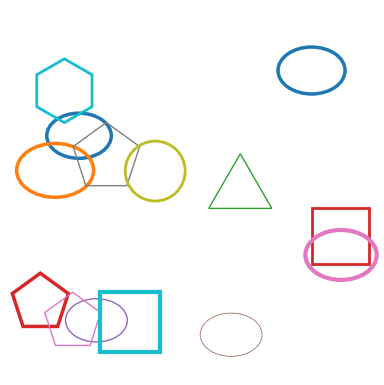[{"shape": "oval", "thickness": 2.5, "radius": 0.44, "center": [0.809, 0.817]}, {"shape": "oval", "thickness": 2.5, "radius": 0.42, "center": [0.205, 0.647]}, {"shape": "oval", "thickness": 2.5, "radius": 0.5, "center": [0.143, 0.558]}, {"shape": "triangle", "thickness": 1, "radius": 0.47, "center": [0.624, 0.506]}, {"shape": "pentagon", "thickness": 2.5, "radius": 0.38, "center": [0.105, 0.214]}, {"shape": "square", "thickness": 2, "radius": 0.37, "center": [0.885, 0.386]}, {"shape": "oval", "thickness": 1, "radius": 0.4, "center": [0.25, 0.168]}, {"shape": "oval", "thickness": 0.5, "radius": 0.4, "center": [0.6, 0.131]}, {"shape": "pentagon", "thickness": 1, "radius": 0.38, "center": [0.189, 0.164]}, {"shape": "oval", "thickness": 3, "radius": 0.46, "center": [0.886, 0.338]}, {"shape": "pentagon", "thickness": 1, "radius": 0.45, "center": [0.276, 0.591]}, {"shape": "circle", "thickness": 2, "radius": 0.39, "center": [0.403, 0.556]}, {"shape": "square", "thickness": 3, "radius": 0.39, "center": [0.338, 0.164]}, {"shape": "hexagon", "thickness": 2, "radius": 0.41, "center": [0.167, 0.764]}]